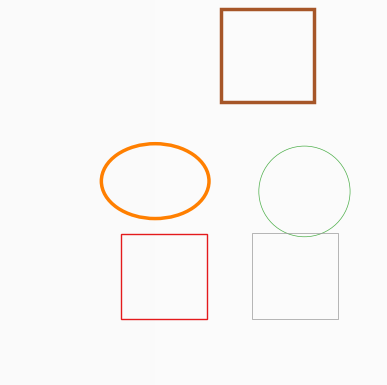[{"shape": "square", "thickness": 1, "radius": 0.55, "center": [0.423, 0.281]}, {"shape": "circle", "thickness": 0.5, "radius": 0.59, "center": [0.786, 0.503]}, {"shape": "oval", "thickness": 2.5, "radius": 0.69, "center": [0.4, 0.53]}, {"shape": "square", "thickness": 2.5, "radius": 0.6, "center": [0.69, 0.856]}, {"shape": "square", "thickness": 0.5, "radius": 0.56, "center": [0.762, 0.282]}]